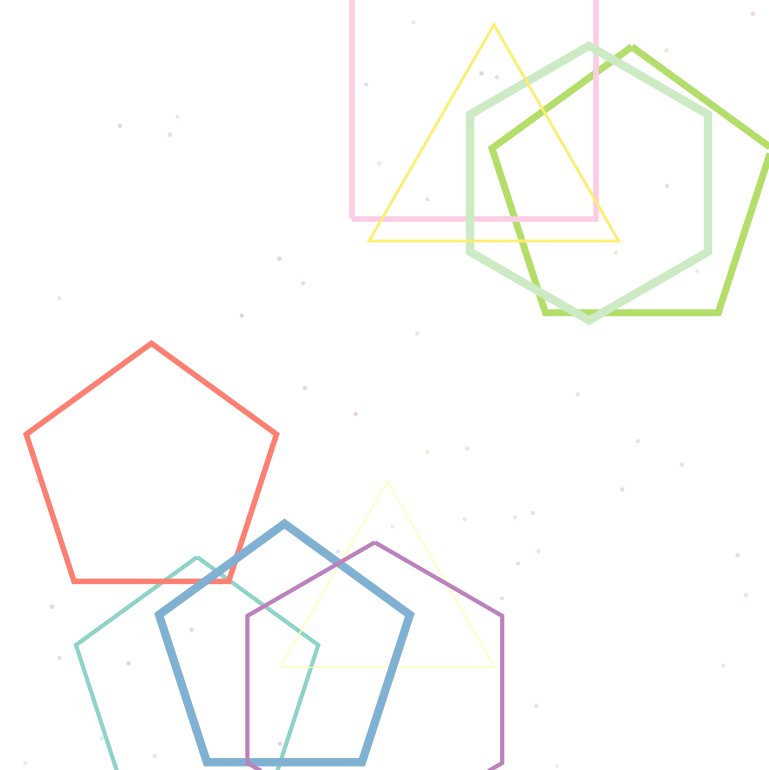[{"shape": "pentagon", "thickness": 1.5, "radius": 0.83, "center": [0.256, 0.111]}, {"shape": "triangle", "thickness": 0.5, "radius": 0.81, "center": [0.503, 0.214]}, {"shape": "pentagon", "thickness": 2, "radius": 0.85, "center": [0.197, 0.383]}, {"shape": "pentagon", "thickness": 3, "radius": 0.86, "center": [0.369, 0.149]}, {"shape": "pentagon", "thickness": 2.5, "radius": 0.95, "center": [0.821, 0.748]}, {"shape": "square", "thickness": 2, "radius": 0.79, "center": [0.616, 0.874]}, {"shape": "hexagon", "thickness": 1.5, "radius": 0.96, "center": [0.487, 0.105]}, {"shape": "hexagon", "thickness": 3, "radius": 0.89, "center": [0.765, 0.762]}, {"shape": "triangle", "thickness": 1, "radius": 0.94, "center": [0.641, 0.781]}]